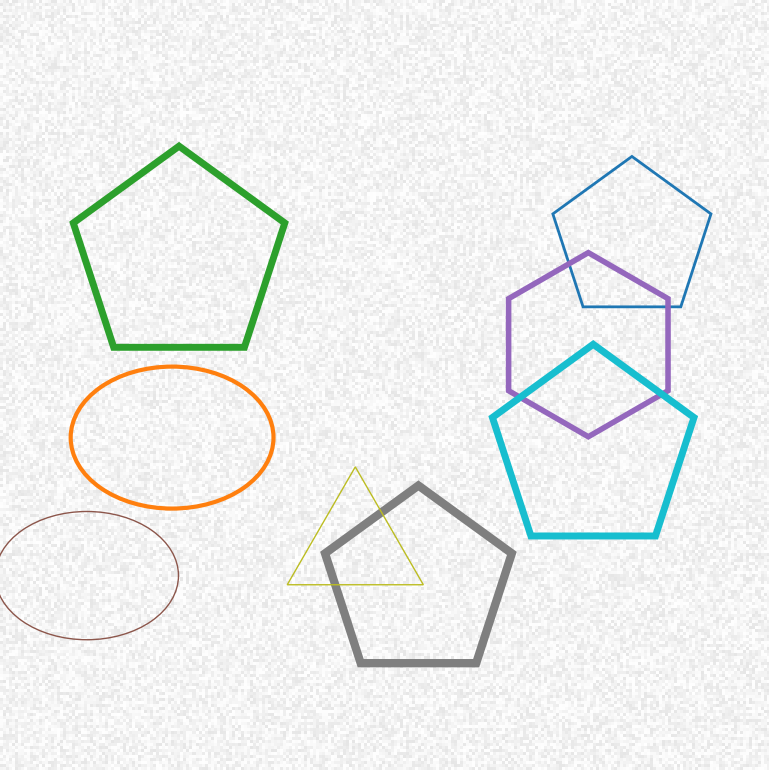[{"shape": "pentagon", "thickness": 1, "radius": 0.54, "center": [0.821, 0.689]}, {"shape": "oval", "thickness": 1.5, "radius": 0.66, "center": [0.223, 0.432]}, {"shape": "pentagon", "thickness": 2.5, "radius": 0.72, "center": [0.233, 0.666]}, {"shape": "hexagon", "thickness": 2, "radius": 0.6, "center": [0.764, 0.552]}, {"shape": "oval", "thickness": 0.5, "radius": 0.59, "center": [0.113, 0.252]}, {"shape": "pentagon", "thickness": 3, "radius": 0.64, "center": [0.543, 0.242]}, {"shape": "triangle", "thickness": 0.5, "radius": 0.51, "center": [0.461, 0.292]}, {"shape": "pentagon", "thickness": 2.5, "radius": 0.69, "center": [0.77, 0.415]}]